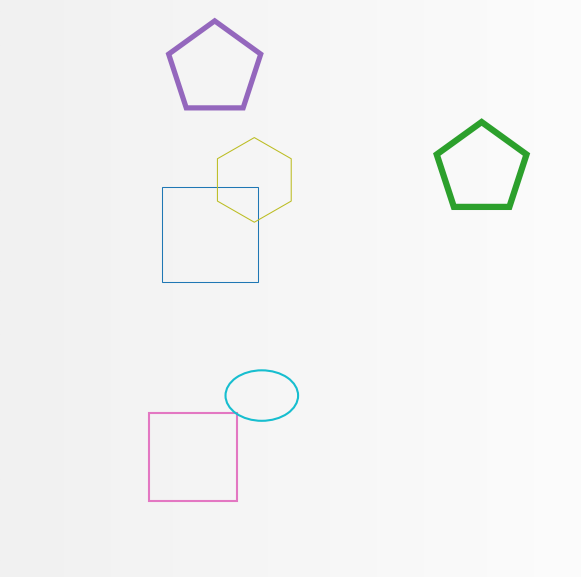[{"shape": "square", "thickness": 0.5, "radius": 0.41, "center": [0.361, 0.594]}, {"shape": "pentagon", "thickness": 3, "radius": 0.41, "center": [0.829, 0.707]}, {"shape": "pentagon", "thickness": 2.5, "radius": 0.42, "center": [0.369, 0.88]}, {"shape": "square", "thickness": 1, "radius": 0.38, "center": [0.332, 0.208]}, {"shape": "hexagon", "thickness": 0.5, "radius": 0.37, "center": [0.438, 0.688]}, {"shape": "oval", "thickness": 1, "radius": 0.31, "center": [0.45, 0.314]}]